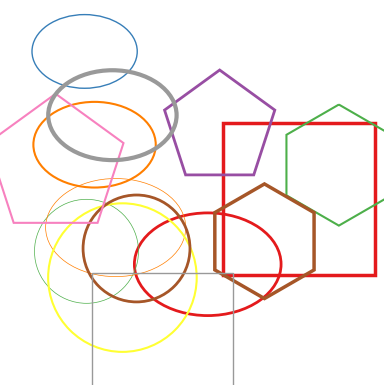[{"shape": "oval", "thickness": 2, "radius": 0.95, "center": [0.54, 0.314]}, {"shape": "square", "thickness": 2.5, "radius": 0.99, "center": [0.777, 0.483]}, {"shape": "oval", "thickness": 1, "radius": 0.68, "center": [0.22, 0.866]}, {"shape": "hexagon", "thickness": 1.5, "radius": 0.79, "center": [0.88, 0.571]}, {"shape": "circle", "thickness": 0.5, "radius": 0.68, "center": [0.225, 0.347]}, {"shape": "pentagon", "thickness": 2, "radius": 0.75, "center": [0.571, 0.668]}, {"shape": "oval", "thickness": 0.5, "radius": 0.91, "center": [0.3, 0.409]}, {"shape": "oval", "thickness": 1.5, "radius": 0.79, "center": [0.246, 0.624]}, {"shape": "circle", "thickness": 1.5, "radius": 0.96, "center": [0.318, 0.279]}, {"shape": "circle", "thickness": 2, "radius": 0.69, "center": [0.355, 0.355]}, {"shape": "hexagon", "thickness": 2.5, "radius": 0.74, "center": [0.687, 0.373]}, {"shape": "pentagon", "thickness": 1.5, "radius": 0.93, "center": [0.144, 0.571]}, {"shape": "oval", "thickness": 3, "radius": 0.83, "center": [0.292, 0.701]}, {"shape": "square", "thickness": 1, "radius": 0.92, "center": [0.422, 0.109]}]